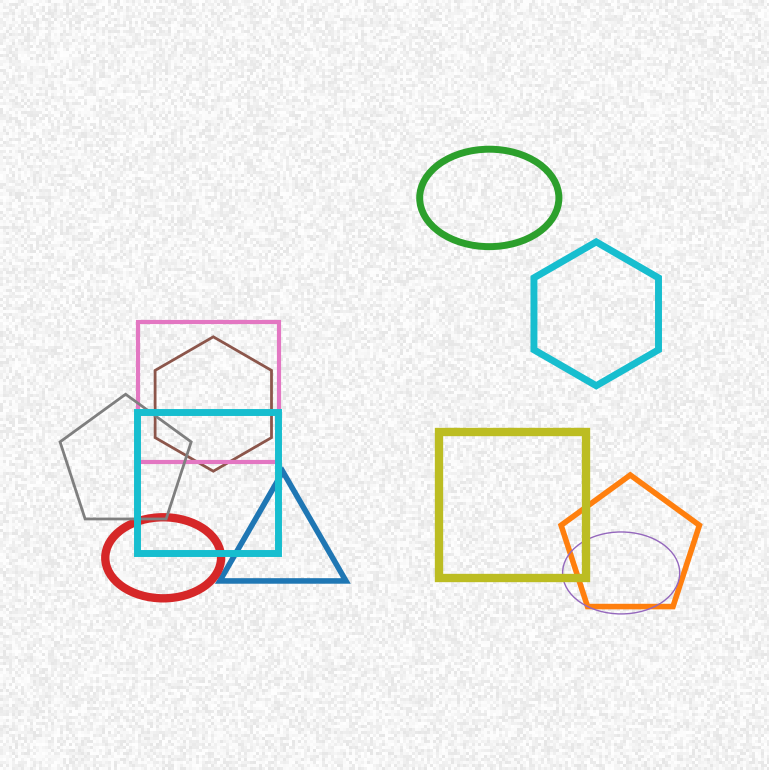[{"shape": "triangle", "thickness": 2, "radius": 0.47, "center": [0.367, 0.293]}, {"shape": "pentagon", "thickness": 2, "radius": 0.47, "center": [0.819, 0.289]}, {"shape": "oval", "thickness": 2.5, "radius": 0.45, "center": [0.635, 0.743]}, {"shape": "oval", "thickness": 3, "radius": 0.38, "center": [0.212, 0.276]}, {"shape": "oval", "thickness": 0.5, "radius": 0.38, "center": [0.807, 0.256]}, {"shape": "hexagon", "thickness": 1, "radius": 0.44, "center": [0.277, 0.475]}, {"shape": "square", "thickness": 1.5, "radius": 0.46, "center": [0.271, 0.491]}, {"shape": "pentagon", "thickness": 1, "radius": 0.45, "center": [0.163, 0.398]}, {"shape": "square", "thickness": 3, "radius": 0.48, "center": [0.665, 0.344]}, {"shape": "hexagon", "thickness": 2.5, "radius": 0.47, "center": [0.774, 0.592]}, {"shape": "square", "thickness": 2.5, "radius": 0.46, "center": [0.27, 0.374]}]